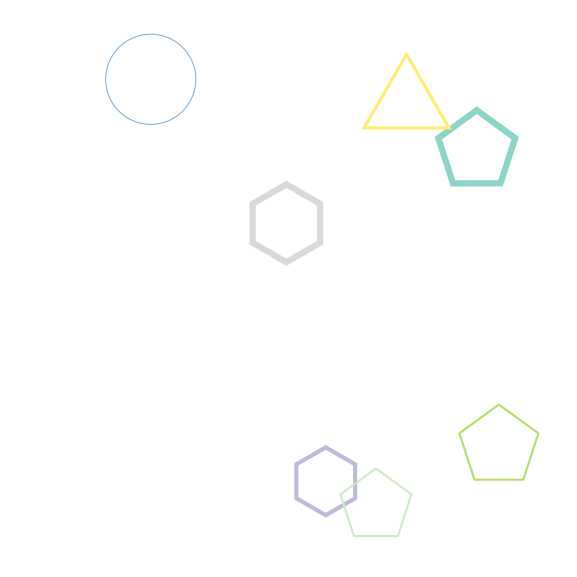[{"shape": "pentagon", "thickness": 3, "radius": 0.35, "center": [0.825, 0.738]}, {"shape": "hexagon", "thickness": 2, "radius": 0.29, "center": [0.564, 0.166]}, {"shape": "circle", "thickness": 0.5, "radius": 0.39, "center": [0.261, 0.862]}, {"shape": "pentagon", "thickness": 1, "radius": 0.36, "center": [0.864, 0.227]}, {"shape": "hexagon", "thickness": 3, "radius": 0.34, "center": [0.496, 0.613]}, {"shape": "pentagon", "thickness": 1, "radius": 0.32, "center": [0.651, 0.123]}, {"shape": "triangle", "thickness": 1.5, "radius": 0.42, "center": [0.704, 0.82]}]